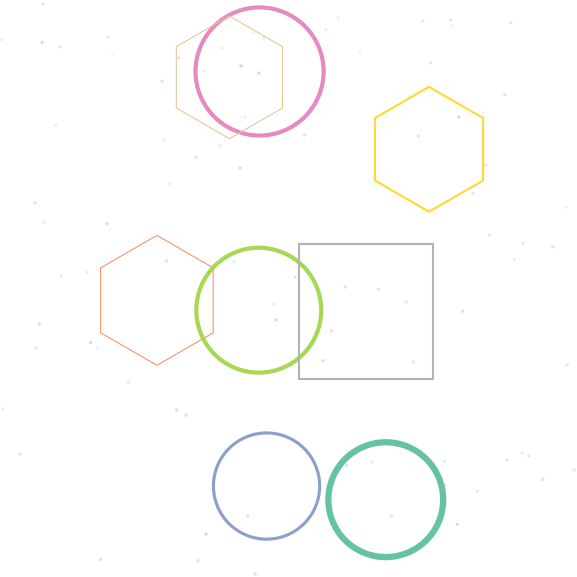[{"shape": "circle", "thickness": 3, "radius": 0.5, "center": [0.668, 0.134]}, {"shape": "hexagon", "thickness": 0.5, "radius": 0.56, "center": [0.272, 0.479]}, {"shape": "circle", "thickness": 1.5, "radius": 0.46, "center": [0.462, 0.157]}, {"shape": "circle", "thickness": 2, "radius": 0.55, "center": [0.449, 0.875]}, {"shape": "circle", "thickness": 2, "radius": 0.54, "center": [0.448, 0.462]}, {"shape": "hexagon", "thickness": 1, "radius": 0.54, "center": [0.743, 0.741]}, {"shape": "hexagon", "thickness": 0.5, "radius": 0.53, "center": [0.397, 0.865]}, {"shape": "square", "thickness": 1, "radius": 0.58, "center": [0.634, 0.46]}]